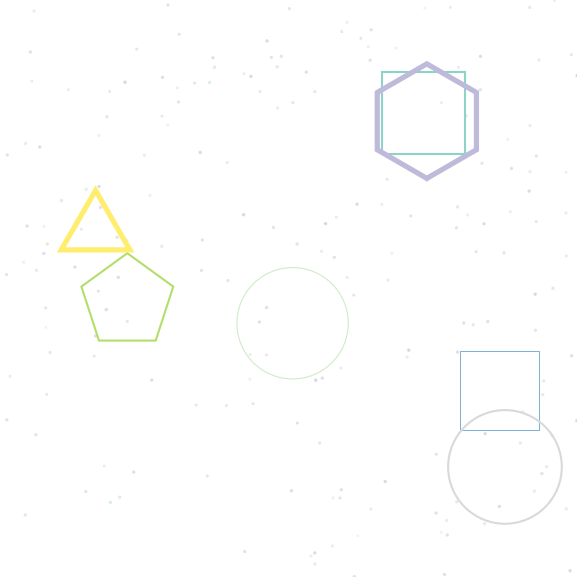[{"shape": "square", "thickness": 1, "radius": 0.36, "center": [0.734, 0.804]}, {"shape": "hexagon", "thickness": 2.5, "radius": 0.5, "center": [0.739, 0.789]}, {"shape": "square", "thickness": 0.5, "radius": 0.34, "center": [0.865, 0.323]}, {"shape": "pentagon", "thickness": 1, "radius": 0.42, "center": [0.22, 0.477]}, {"shape": "circle", "thickness": 1, "radius": 0.49, "center": [0.874, 0.191]}, {"shape": "circle", "thickness": 0.5, "radius": 0.48, "center": [0.507, 0.439]}, {"shape": "triangle", "thickness": 2.5, "radius": 0.34, "center": [0.166, 0.601]}]